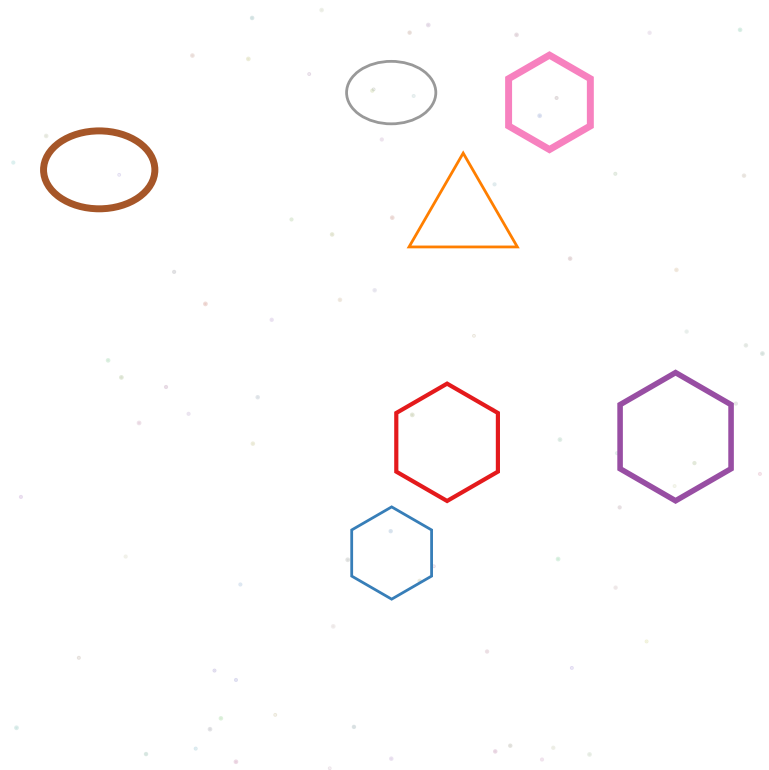[{"shape": "hexagon", "thickness": 1.5, "radius": 0.38, "center": [0.581, 0.426]}, {"shape": "hexagon", "thickness": 1, "radius": 0.3, "center": [0.509, 0.282]}, {"shape": "hexagon", "thickness": 2, "radius": 0.42, "center": [0.877, 0.433]}, {"shape": "triangle", "thickness": 1, "radius": 0.41, "center": [0.602, 0.72]}, {"shape": "oval", "thickness": 2.5, "radius": 0.36, "center": [0.129, 0.779]}, {"shape": "hexagon", "thickness": 2.5, "radius": 0.31, "center": [0.714, 0.867]}, {"shape": "oval", "thickness": 1, "radius": 0.29, "center": [0.508, 0.88]}]